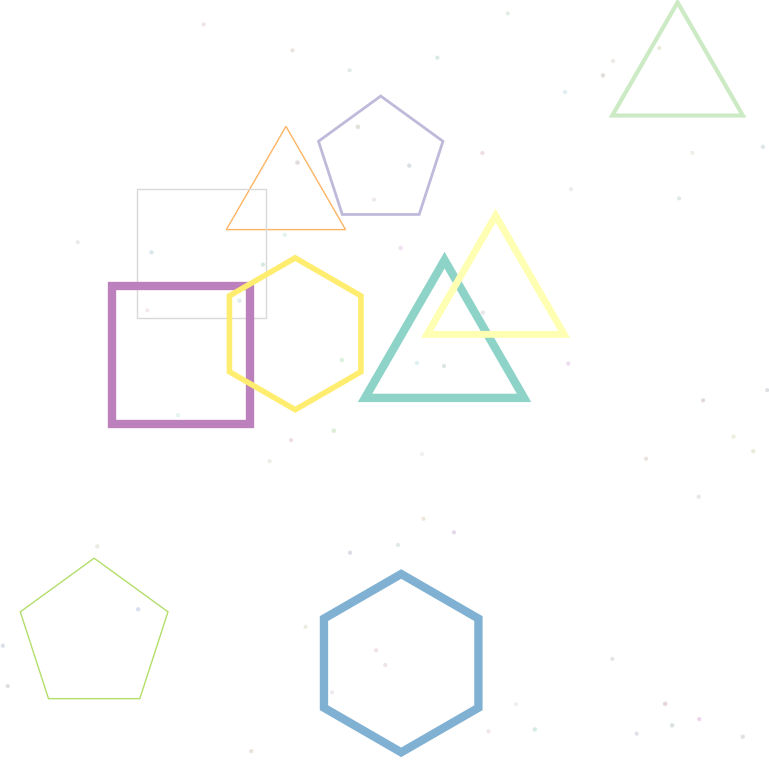[{"shape": "triangle", "thickness": 3, "radius": 0.6, "center": [0.577, 0.543]}, {"shape": "triangle", "thickness": 2.5, "radius": 0.51, "center": [0.644, 0.617]}, {"shape": "pentagon", "thickness": 1, "radius": 0.42, "center": [0.494, 0.79]}, {"shape": "hexagon", "thickness": 3, "radius": 0.58, "center": [0.521, 0.139]}, {"shape": "triangle", "thickness": 0.5, "radius": 0.45, "center": [0.371, 0.746]}, {"shape": "pentagon", "thickness": 0.5, "radius": 0.5, "center": [0.122, 0.174]}, {"shape": "square", "thickness": 0.5, "radius": 0.42, "center": [0.262, 0.671]}, {"shape": "square", "thickness": 3, "radius": 0.45, "center": [0.235, 0.54]}, {"shape": "triangle", "thickness": 1.5, "radius": 0.49, "center": [0.88, 0.899]}, {"shape": "hexagon", "thickness": 2, "radius": 0.49, "center": [0.383, 0.566]}]